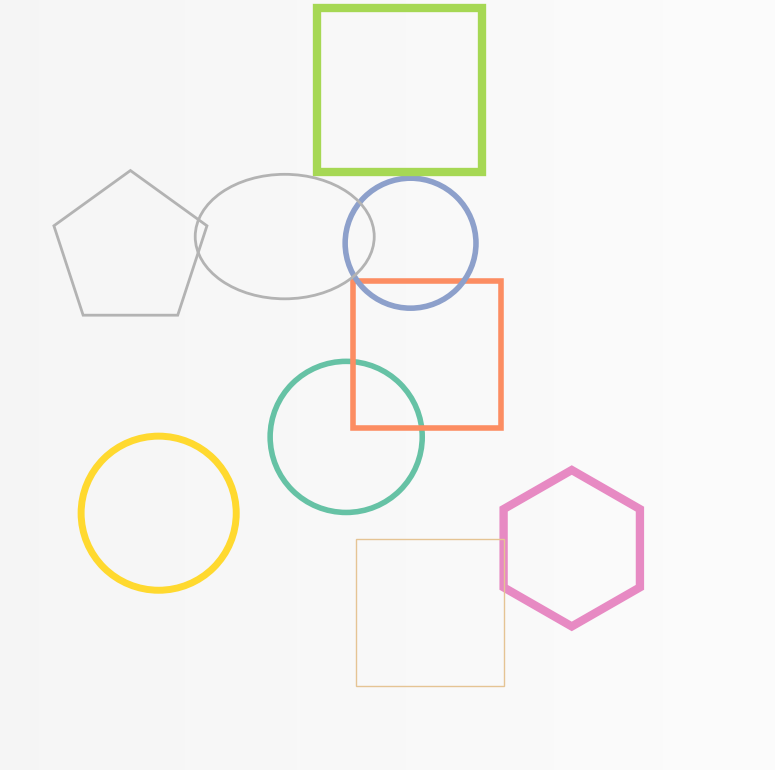[{"shape": "circle", "thickness": 2, "radius": 0.49, "center": [0.447, 0.433]}, {"shape": "square", "thickness": 2, "radius": 0.48, "center": [0.551, 0.54]}, {"shape": "circle", "thickness": 2, "radius": 0.42, "center": [0.53, 0.684]}, {"shape": "hexagon", "thickness": 3, "radius": 0.51, "center": [0.738, 0.288]}, {"shape": "square", "thickness": 3, "radius": 0.53, "center": [0.516, 0.883]}, {"shape": "circle", "thickness": 2.5, "radius": 0.5, "center": [0.205, 0.334]}, {"shape": "square", "thickness": 0.5, "radius": 0.48, "center": [0.555, 0.205]}, {"shape": "pentagon", "thickness": 1, "radius": 0.52, "center": [0.168, 0.675]}, {"shape": "oval", "thickness": 1, "radius": 0.58, "center": [0.367, 0.693]}]